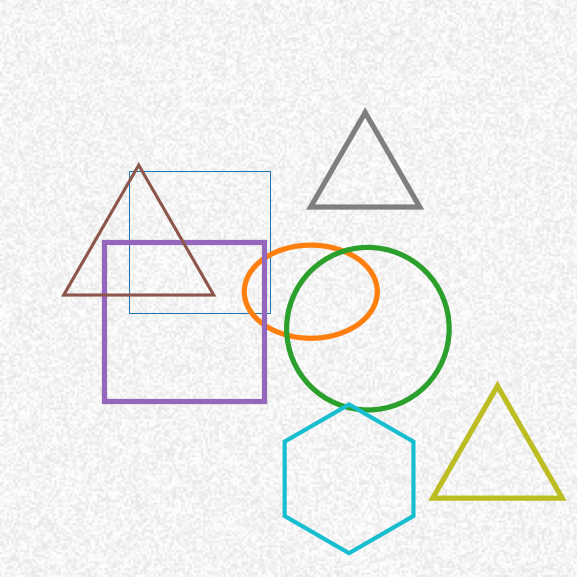[{"shape": "square", "thickness": 0.5, "radius": 0.61, "center": [0.345, 0.58]}, {"shape": "oval", "thickness": 2.5, "radius": 0.58, "center": [0.538, 0.494]}, {"shape": "circle", "thickness": 2.5, "radius": 0.7, "center": [0.637, 0.43]}, {"shape": "square", "thickness": 2.5, "radius": 0.69, "center": [0.319, 0.442]}, {"shape": "triangle", "thickness": 1.5, "radius": 0.75, "center": [0.24, 0.563]}, {"shape": "triangle", "thickness": 2.5, "radius": 0.55, "center": [0.632, 0.695]}, {"shape": "triangle", "thickness": 2.5, "radius": 0.65, "center": [0.861, 0.201]}, {"shape": "hexagon", "thickness": 2, "radius": 0.64, "center": [0.604, 0.17]}]